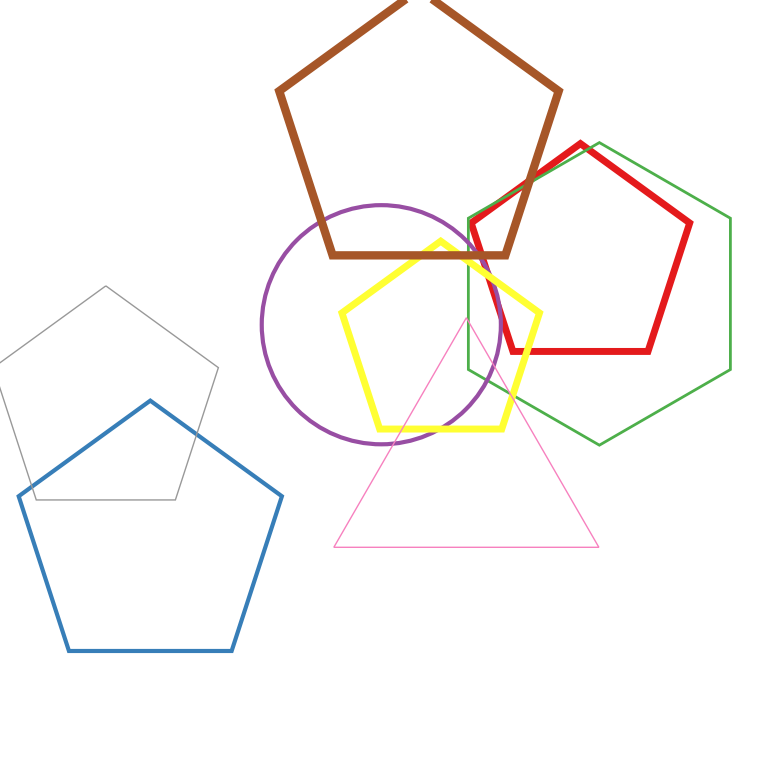[{"shape": "pentagon", "thickness": 2.5, "radius": 0.75, "center": [0.754, 0.664]}, {"shape": "pentagon", "thickness": 1.5, "radius": 0.9, "center": [0.195, 0.3]}, {"shape": "hexagon", "thickness": 1, "radius": 0.98, "center": [0.778, 0.618]}, {"shape": "circle", "thickness": 1.5, "radius": 0.78, "center": [0.495, 0.578]}, {"shape": "pentagon", "thickness": 2.5, "radius": 0.67, "center": [0.572, 0.552]}, {"shape": "pentagon", "thickness": 3, "radius": 0.95, "center": [0.544, 0.823]}, {"shape": "triangle", "thickness": 0.5, "radius": 0.99, "center": [0.606, 0.389]}, {"shape": "pentagon", "thickness": 0.5, "radius": 0.77, "center": [0.137, 0.475]}]